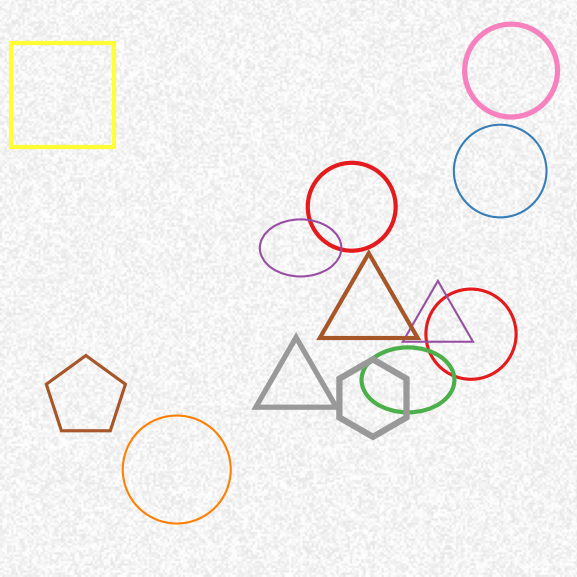[{"shape": "circle", "thickness": 1.5, "radius": 0.39, "center": [0.816, 0.42]}, {"shape": "circle", "thickness": 2, "radius": 0.38, "center": [0.609, 0.641]}, {"shape": "circle", "thickness": 1, "radius": 0.4, "center": [0.866, 0.703]}, {"shape": "oval", "thickness": 2, "radius": 0.4, "center": [0.706, 0.341]}, {"shape": "triangle", "thickness": 1, "radius": 0.35, "center": [0.758, 0.442]}, {"shape": "oval", "thickness": 1, "radius": 0.35, "center": [0.521, 0.57]}, {"shape": "circle", "thickness": 1, "radius": 0.47, "center": [0.306, 0.186]}, {"shape": "square", "thickness": 2, "radius": 0.45, "center": [0.109, 0.835]}, {"shape": "pentagon", "thickness": 1.5, "radius": 0.36, "center": [0.149, 0.311]}, {"shape": "triangle", "thickness": 2, "radius": 0.49, "center": [0.639, 0.463]}, {"shape": "circle", "thickness": 2.5, "radius": 0.4, "center": [0.885, 0.877]}, {"shape": "triangle", "thickness": 2.5, "radius": 0.4, "center": [0.513, 0.334]}, {"shape": "hexagon", "thickness": 3, "radius": 0.34, "center": [0.646, 0.31]}]